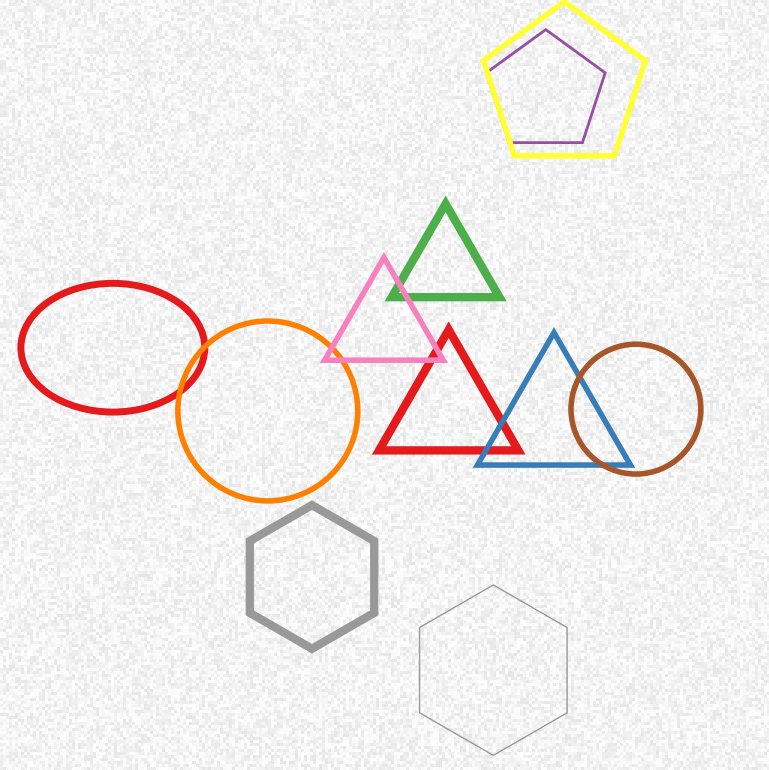[{"shape": "oval", "thickness": 2.5, "radius": 0.6, "center": [0.147, 0.548]}, {"shape": "triangle", "thickness": 3, "radius": 0.52, "center": [0.583, 0.467]}, {"shape": "triangle", "thickness": 2, "radius": 0.57, "center": [0.719, 0.453]}, {"shape": "triangle", "thickness": 3, "radius": 0.4, "center": [0.579, 0.654]}, {"shape": "pentagon", "thickness": 1, "radius": 0.41, "center": [0.709, 0.88]}, {"shape": "circle", "thickness": 2, "radius": 0.58, "center": [0.348, 0.466]}, {"shape": "pentagon", "thickness": 2, "radius": 0.55, "center": [0.733, 0.887]}, {"shape": "circle", "thickness": 2, "radius": 0.42, "center": [0.826, 0.469]}, {"shape": "triangle", "thickness": 2, "radius": 0.44, "center": [0.499, 0.577]}, {"shape": "hexagon", "thickness": 0.5, "radius": 0.55, "center": [0.641, 0.13]}, {"shape": "hexagon", "thickness": 3, "radius": 0.47, "center": [0.405, 0.251]}]